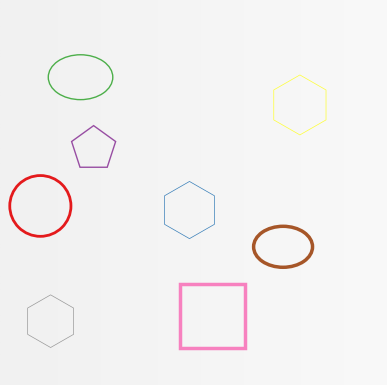[{"shape": "circle", "thickness": 2, "radius": 0.39, "center": [0.104, 0.465]}, {"shape": "hexagon", "thickness": 0.5, "radius": 0.37, "center": [0.489, 0.454]}, {"shape": "oval", "thickness": 1, "radius": 0.42, "center": [0.208, 0.799]}, {"shape": "pentagon", "thickness": 1, "radius": 0.3, "center": [0.242, 0.614]}, {"shape": "hexagon", "thickness": 0.5, "radius": 0.39, "center": [0.774, 0.727]}, {"shape": "oval", "thickness": 2.5, "radius": 0.38, "center": [0.731, 0.359]}, {"shape": "square", "thickness": 2.5, "radius": 0.42, "center": [0.548, 0.179]}, {"shape": "hexagon", "thickness": 0.5, "radius": 0.34, "center": [0.131, 0.166]}]